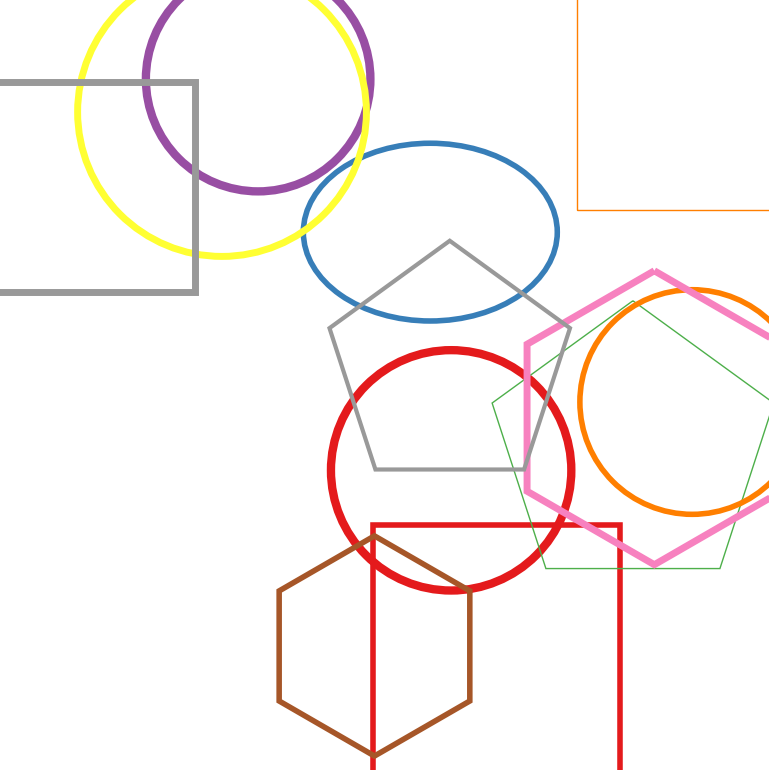[{"shape": "circle", "thickness": 3, "radius": 0.78, "center": [0.586, 0.389]}, {"shape": "square", "thickness": 2, "radius": 0.8, "center": [0.645, 0.158]}, {"shape": "oval", "thickness": 2, "radius": 0.82, "center": [0.559, 0.699]}, {"shape": "pentagon", "thickness": 0.5, "radius": 0.96, "center": [0.822, 0.417]}, {"shape": "circle", "thickness": 3, "radius": 0.73, "center": [0.335, 0.897]}, {"shape": "circle", "thickness": 2, "radius": 0.73, "center": [0.899, 0.478]}, {"shape": "square", "thickness": 0.5, "radius": 0.71, "center": [0.891, 0.869]}, {"shape": "circle", "thickness": 2.5, "radius": 0.94, "center": [0.288, 0.855]}, {"shape": "hexagon", "thickness": 2, "radius": 0.71, "center": [0.486, 0.161]}, {"shape": "hexagon", "thickness": 2.5, "radius": 0.95, "center": [0.85, 0.457]}, {"shape": "pentagon", "thickness": 1.5, "radius": 0.82, "center": [0.584, 0.523]}, {"shape": "square", "thickness": 2.5, "radius": 0.68, "center": [0.118, 0.757]}]